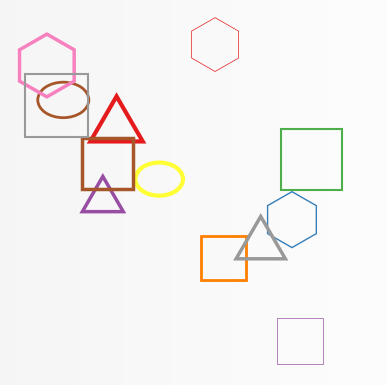[{"shape": "triangle", "thickness": 3, "radius": 0.39, "center": [0.301, 0.672]}, {"shape": "hexagon", "thickness": 0.5, "radius": 0.35, "center": [0.555, 0.884]}, {"shape": "hexagon", "thickness": 1, "radius": 0.36, "center": [0.753, 0.43]}, {"shape": "square", "thickness": 1.5, "radius": 0.4, "center": [0.804, 0.587]}, {"shape": "triangle", "thickness": 2.5, "radius": 0.3, "center": [0.265, 0.481]}, {"shape": "square", "thickness": 0.5, "radius": 0.29, "center": [0.775, 0.114]}, {"shape": "square", "thickness": 2, "radius": 0.29, "center": [0.578, 0.33]}, {"shape": "oval", "thickness": 3, "radius": 0.31, "center": [0.411, 0.535]}, {"shape": "square", "thickness": 2.5, "radius": 0.33, "center": [0.278, 0.575]}, {"shape": "oval", "thickness": 2, "radius": 0.33, "center": [0.163, 0.74]}, {"shape": "hexagon", "thickness": 2.5, "radius": 0.41, "center": [0.121, 0.83]}, {"shape": "triangle", "thickness": 2.5, "radius": 0.37, "center": [0.673, 0.364]}, {"shape": "square", "thickness": 1.5, "radius": 0.41, "center": [0.146, 0.726]}]